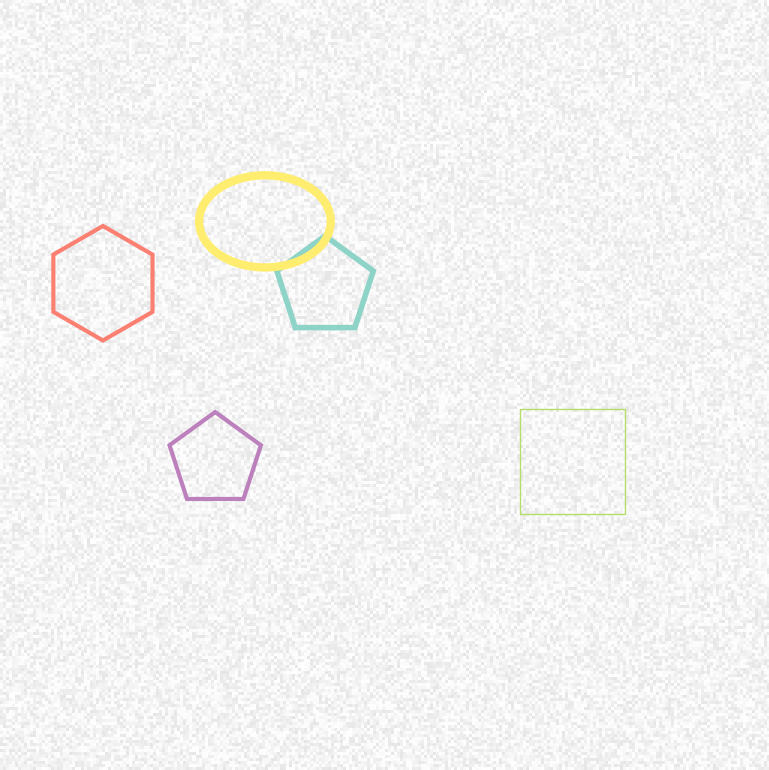[{"shape": "pentagon", "thickness": 2, "radius": 0.33, "center": [0.422, 0.628]}, {"shape": "hexagon", "thickness": 1.5, "radius": 0.37, "center": [0.134, 0.632]}, {"shape": "square", "thickness": 0.5, "radius": 0.34, "center": [0.743, 0.401]}, {"shape": "pentagon", "thickness": 1.5, "radius": 0.31, "center": [0.28, 0.402]}, {"shape": "oval", "thickness": 3, "radius": 0.43, "center": [0.344, 0.713]}]